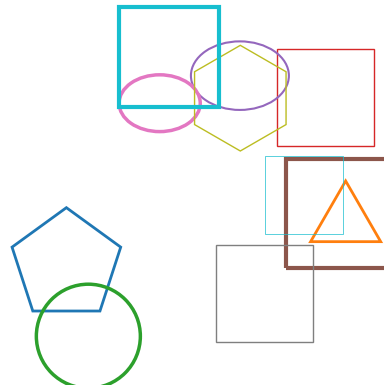[{"shape": "pentagon", "thickness": 2, "radius": 0.74, "center": [0.172, 0.312]}, {"shape": "triangle", "thickness": 2, "radius": 0.53, "center": [0.898, 0.425]}, {"shape": "circle", "thickness": 2.5, "radius": 0.68, "center": [0.229, 0.127]}, {"shape": "square", "thickness": 1, "radius": 0.63, "center": [0.845, 0.747]}, {"shape": "oval", "thickness": 1.5, "radius": 0.64, "center": [0.623, 0.804]}, {"shape": "square", "thickness": 3, "radius": 0.71, "center": [0.884, 0.446]}, {"shape": "oval", "thickness": 2.5, "radius": 0.53, "center": [0.415, 0.732]}, {"shape": "square", "thickness": 1, "radius": 0.63, "center": [0.687, 0.237]}, {"shape": "hexagon", "thickness": 1, "radius": 0.69, "center": [0.624, 0.745]}, {"shape": "square", "thickness": 0.5, "radius": 0.5, "center": [0.789, 0.493]}, {"shape": "square", "thickness": 3, "radius": 0.65, "center": [0.439, 0.852]}]